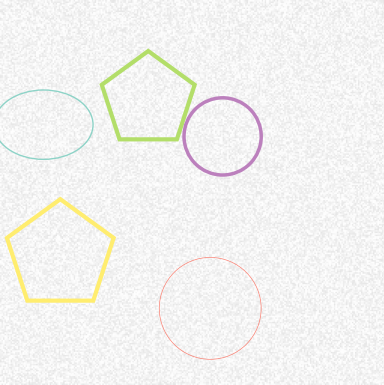[{"shape": "oval", "thickness": 1, "radius": 0.64, "center": [0.113, 0.676]}, {"shape": "circle", "thickness": 0.5, "radius": 0.66, "center": [0.546, 0.199]}, {"shape": "pentagon", "thickness": 3, "radius": 0.63, "center": [0.385, 0.741]}, {"shape": "circle", "thickness": 2.5, "radius": 0.5, "center": [0.578, 0.646]}, {"shape": "pentagon", "thickness": 3, "radius": 0.73, "center": [0.157, 0.337]}]